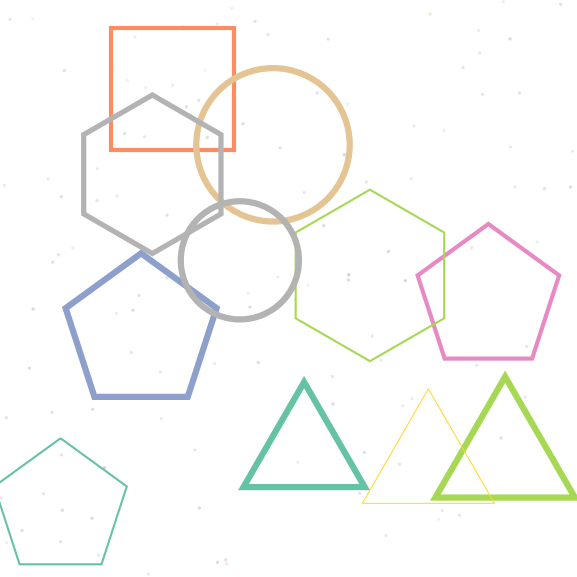[{"shape": "triangle", "thickness": 3, "radius": 0.61, "center": [0.527, 0.216]}, {"shape": "pentagon", "thickness": 1, "radius": 0.6, "center": [0.105, 0.12]}, {"shape": "square", "thickness": 2, "radius": 0.53, "center": [0.299, 0.845]}, {"shape": "pentagon", "thickness": 3, "radius": 0.69, "center": [0.244, 0.423]}, {"shape": "pentagon", "thickness": 2, "radius": 0.64, "center": [0.846, 0.482]}, {"shape": "triangle", "thickness": 3, "radius": 0.7, "center": [0.875, 0.207]}, {"shape": "hexagon", "thickness": 1, "radius": 0.74, "center": [0.641, 0.522]}, {"shape": "triangle", "thickness": 0.5, "radius": 0.66, "center": [0.742, 0.194]}, {"shape": "circle", "thickness": 3, "radius": 0.66, "center": [0.473, 0.748]}, {"shape": "circle", "thickness": 3, "radius": 0.51, "center": [0.415, 0.548]}, {"shape": "hexagon", "thickness": 2.5, "radius": 0.69, "center": [0.264, 0.697]}]